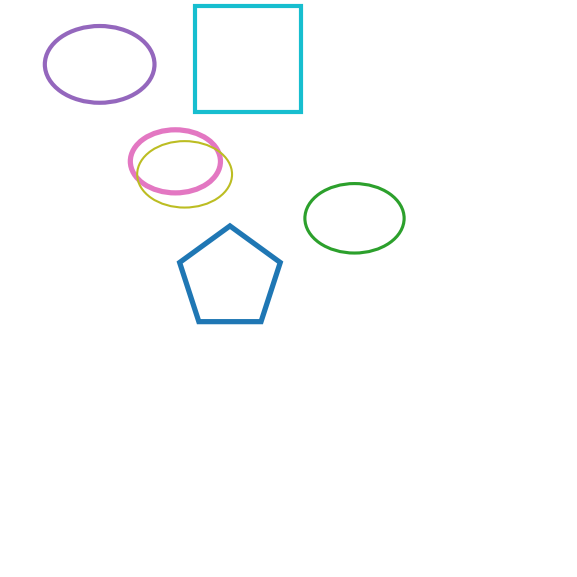[{"shape": "pentagon", "thickness": 2.5, "radius": 0.46, "center": [0.398, 0.516]}, {"shape": "oval", "thickness": 1.5, "radius": 0.43, "center": [0.614, 0.621]}, {"shape": "oval", "thickness": 2, "radius": 0.47, "center": [0.173, 0.888]}, {"shape": "oval", "thickness": 2.5, "radius": 0.39, "center": [0.304, 0.72]}, {"shape": "oval", "thickness": 1, "radius": 0.41, "center": [0.32, 0.697]}, {"shape": "square", "thickness": 2, "radius": 0.46, "center": [0.429, 0.897]}]